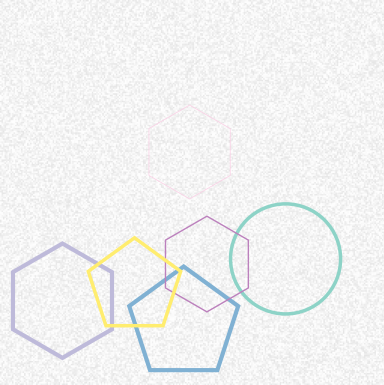[{"shape": "circle", "thickness": 2.5, "radius": 0.71, "center": [0.742, 0.328]}, {"shape": "hexagon", "thickness": 3, "radius": 0.74, "center": [0.162, 0.219]}, {"shape": "pentagon", "thickness": 3, "radius": 0.74, "center": [0.477, 0.159]}, {"shape": "hexagon", "thickness": 0.5, "radius": 0.61, "center": [0.492, 0.605]}, {"shape": "hexagon", "thickness": 1, "radius": 0.62, "center": [0.537, 0.314]}, {"shape": "pentagon", "thickness": 2.5, "radius": 0.63, "center": [0.349, 0.256]}]